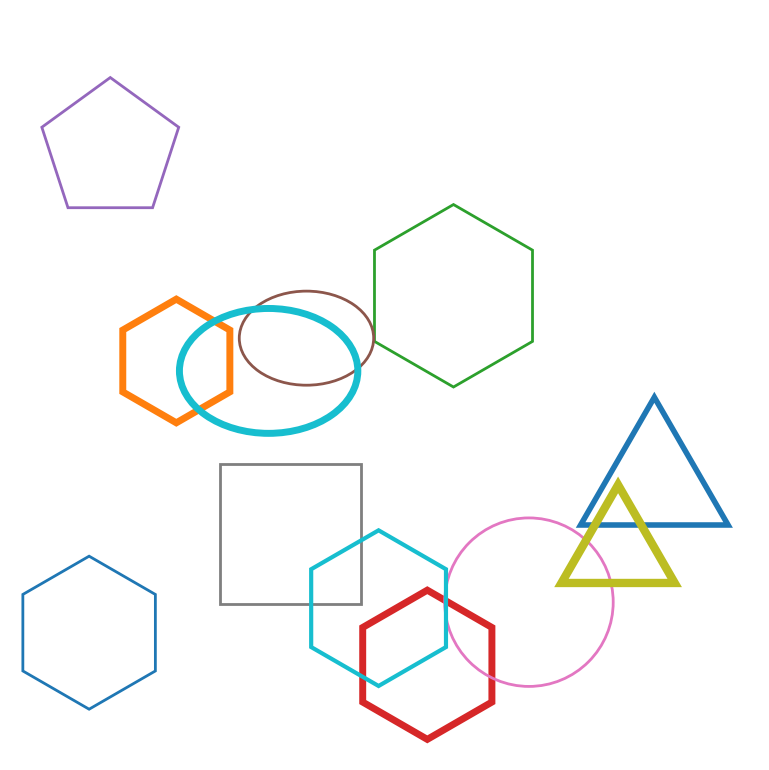[{"shape": "hexagon", "thickness": 1, "radius": 0.5, "center": [0.116, 0.178]}, {"shape": "triangle", "thickness": 2, "radius": 0.55, "center": [0.85, 0.373]}, {"shape": "hexagon", "thickness": 2.5, "radius": 0.4, "center": [0.229, 0.531]}, {"shape": "hexagon", "thickness": 1, "radius": 0.59, "center": [0.589, 0.616]}, {"shape": "hexagon", "thickness": 2.5, "radius": 0.48, "center": [0.555, 0.137]}, {"shape": "pentagon", "thickness": 1, "radius": 0.47, "center": [0.143, 0.806]}, {"shape": "oval", "thickness": 1, "radius": 0.44, "center": [0.398, 0.561]}, {"shape": "circle", "thickness": 1, "radius": 0.55, "center": [0.687, 0.218]}, {"shape": "square", "thickness": 1, "radius": 0.46, "center": [0.377, 0.307]}, {"shape": "triangle", "thickness": 3, "radius": 0.42, "center": [0.803, 0.285]}, {"shape": "oval", "thickness": 2.5, "radius": 0.58, "center": [0.349, 0.518]}, {"shape": "hexagon", "thickness": 1.5, "radius": 0.51, "center": [0.492, 0.21]}]